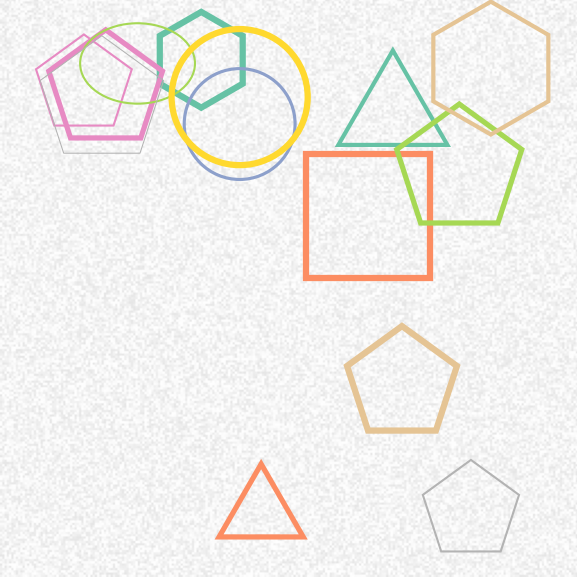[{"shape": "triangle", "thickness": 2, "radius": 0.55, "center": [0.68, 0.803]}, {"shape": "hexagon", "thickness": 3, "radius": 0.41, "center": [0.348, 0.896]}, {"shape": "square", "thickness": 3, "radius": 0.54, "center": [0.638, 0.626]}, {"shape": "triangle", "thickness": 2.5, "radius": 0.42, "center": [0.452, 0.111]}, {"shape": "circle", "thickness": 1.5, "radius": 0.48, "center": [0.415, 0.784]}, {"shape": "pentagon", "thickness": 2.5, "radius": 0.52, "center": [0.183, 0.844]}, {"shape": "pentagon", "thickness": 1, "radius": 0.44, "center": [0.145, 0.852]}, {"shape": "oval", "thickness": 1, "radius": 0.5, "center": [0.238, 0.889]}, {"shape": "pentagon", "thickness": 2.5, "radius": 0.57, "center": [0.795, 0.705]}, {"shape": "circle", "thickness": 3, "radius": 0.59, "center": [0.415, 0.831]}, {"shape": "hexagon", "thickness": 2, "radius": 0.57, "center": [0.85, 0.881]}, {"shape": "pentagon", "thickness": 3, "radius": 0.5, "center": [0.696, 0.334]}, {"shape": "pentagon", "thickness": 0.5, "radius": 0.56, "center": [0.176, 0.825]}, {"shape": "pentagon", "thickness": 1, "radius": 0.44, "center": [0.815, 0.115]}]